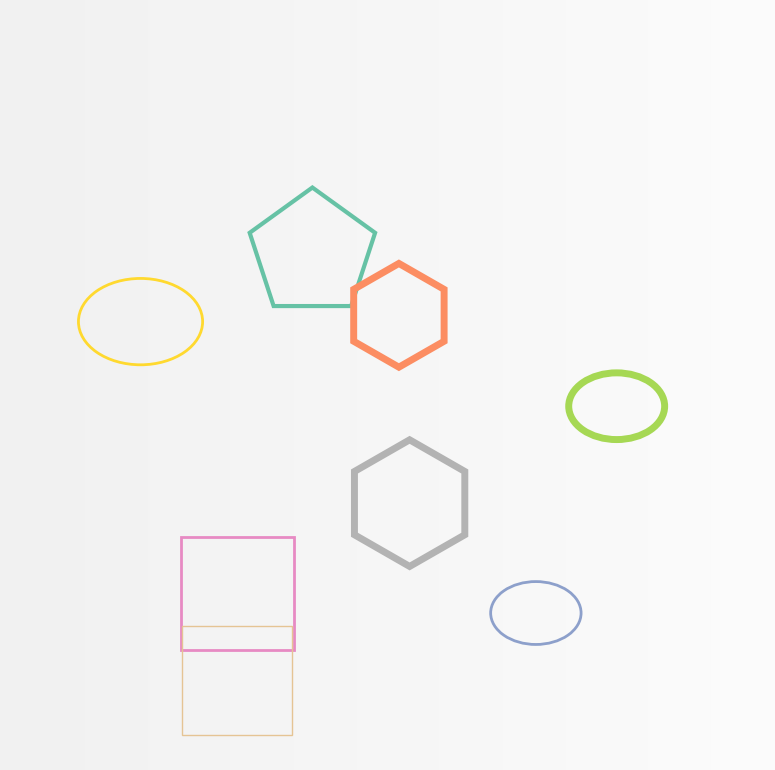[{"shape": "pentagon", "thickness": 1.5, "radius": 0.43, "center": [0.403, 0.671]}, {"shape": "hexagon", "thickness": 2.5, "radius": 0.34, "center": [0.515, 0.591]}, {"shape": "oval", "thickness": 1, "radius": 0.29, "center": [0.691, 0.204]}, {"shape": "square", "thickness": 1, "radius": 0.37, "center": [0.306, 0.229]}, {"shape": "oval", "thickness": 2.5, "radius": 0.31, "center": [0.796, 0.472]}, {"shape": "oval", "thickness": 1, "radius": 0.4, "center": [0.181, 0.582]}, {"shape": "square", "thickness": 0.5, "radius": 0.35, "center": [0.306, 0.117]}, {"shape": "hexagon", "thickness": 2.5, "radius": 0.41, "center": [0.529, 0.347]}]